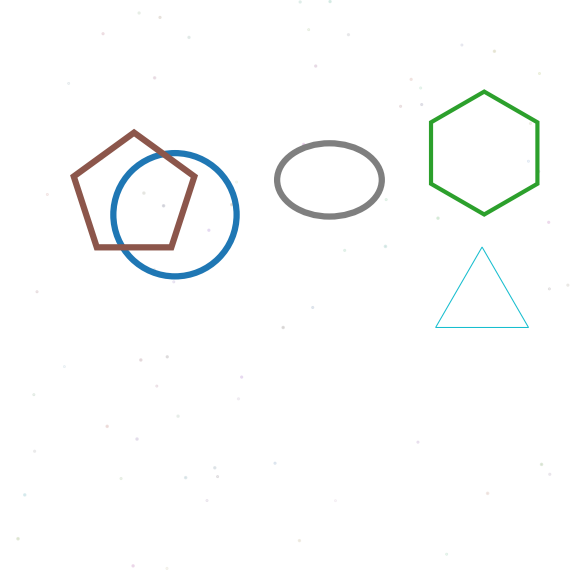[{"shape": "circle", "thickness": 3, "radius": 0.53, "center": [0.303, 0.627]}, {"shape": "hexagon", "thickness": 2, "radius": 0.53, "center": [0.838, 0.734]}, {"shape": "pentagon", "thickness": 3, "radius": 0.55, "center": [0.232, 0.66]}, {"shape": "oval", "thickness": 3, "radius": 0.45, "center": [0.57, 0.688]}, {"shape": "triangle", "thickness": 0.5, "radius": 0.46, "center": [0.835, 0.478]}]